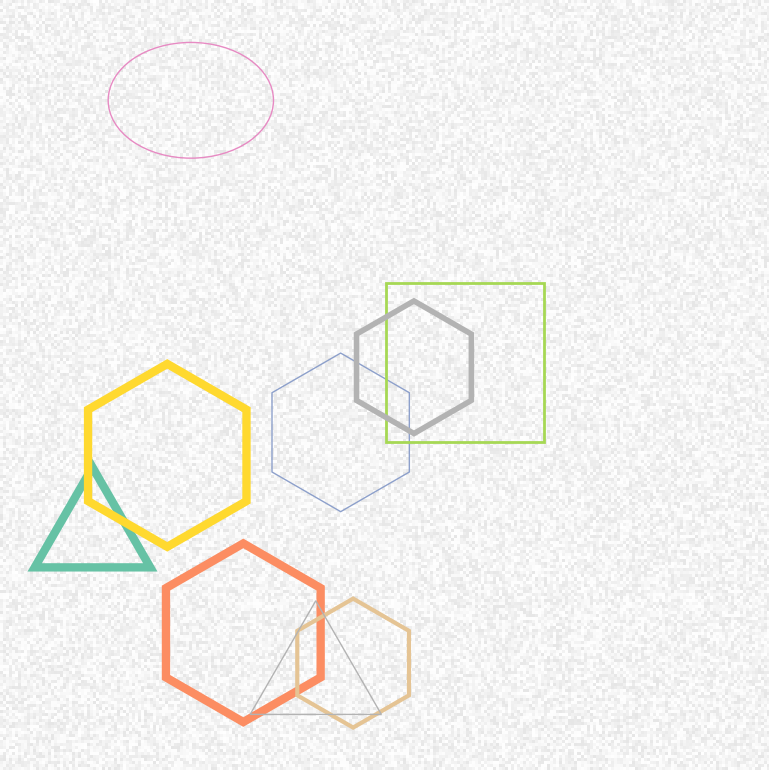[{"shape": "triangle", "thickness": 3, "radius": 0.43, "center": [0.12, 0.306]}, {"shape": "hexagon", "thickness": 3, "radius": 0.58, "center": [0.316, 0.178]}, {"shape": "hexagon", "thickness": 0.5, "radius": 0.51, "center": [0.442, 0.438]}, {"shape": "oval", "thickness": 0.5, "radius": 0.54, "center": [0.248, 0.87]}, {"shape": "square", "thickness": 1, "radius": 0.52, "center": [0.604, 0.529]}, {"shape": "hexagon", "thickness": 3, "radius": 0.59, "center": [0.217, 0.409]}, {"shape": "hexagon", "thickness": 1.5, "radius": 0.42, "center": [0.459, 0.139]}, {"shape": "triangle", "thickness": 0.5, "radius": 0.49, "center": [0.41, 0.121]}, {"shape": "hexagon", "thickness": 2, "radius": 0.43, "center": [0.538, 0.523]}]